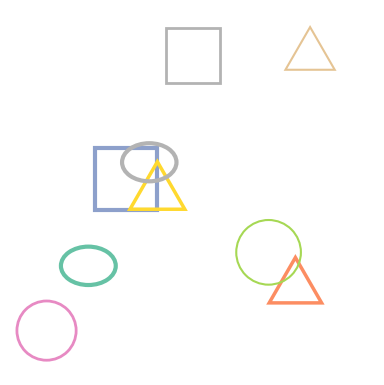[{"shape": "oval", "thickness": 3, "radius": 0.36, "center": [0.229, 0.31]}, {"shape": "triangle", "thickness": 2.5, "radius": 0.39, "center": [0.767, 0.253]}, {"shape": "square", "thickness": 3, "radius": 0.4, "center": [0.327, 0.534]}, {"shape": "circle", "thickness": 2, "radius": 0.38, "center": [0.121, 0.141]}, {"shape": "circle", "thickness": 1.5, "radius": 0.42, "center": [0.698, 0.345]}, {"shape": "triangle", "thickness": 2.5, "radius": 0.41, "center": [0.409, 0.498]}, {"shape": "triangle", "thickness": 1.5, "radius": 0.37, "center": [0.805, 0.856]}, {"shape": "square", "thickness": 2, "radius": 0.35, "center": [0.501, 0.856]}, {"shape": "oval", "thickness": 3, "radius": 0.35, "center": [0.388, 0.579]}]